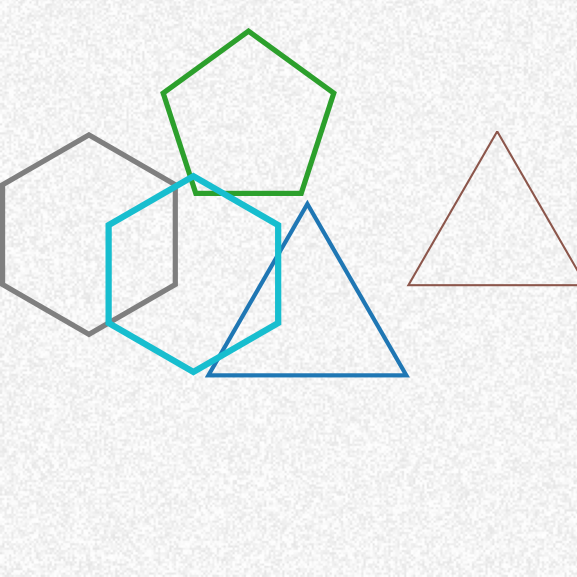[{"shape": "triangle", "thickness": 2, "radius": 0.99, "center": [0.532, 0.448]}, {"shape": "pentagon", "thickness": 2.5, "radius": 0.78, "center": [0.43, 0.79]}, {"shape": "triangle", "thickness": 1, "radius": 0.89, "center": [0.861, 0.594]}, {"shape": "hexagon", "thickness": 2.5, "radius": 0.86, "center": [0.154, 0.593]}, {"shape": "hexagon", "thickness": 3, "radius": 0.85, "center": [0.335, 0.525]}]